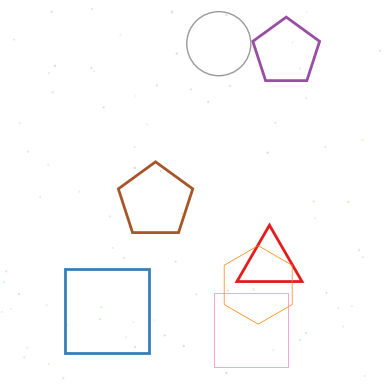[{"shape": "triangle", "thickness": 2, "radius": 0.49, "center": [0.7, 0.317]}, {"shape": "square", "thickness": 2, "radius": 0.55, "center": [0.278, 0.192]}, {"shape": "pentagon", "thickness": 2, "radius": 0.46, "center": [0.743, 0.864]}, {"shape": "hexagon", "thickness": 0.5, "radius": 0.51, "center": [0.671, 0.26]}, {"shape": "pentagon", "thickness": 2, "radius": 0.51, "center": [0.404, 0.478]}, {"shape": "square", "thickness": 0.5, "radius": 0.48, "center": [0.652, 0.144]}, {"shape": "circle", "thickness": 1, "radius": 0.42, "center": [0.568, 0.887]}]